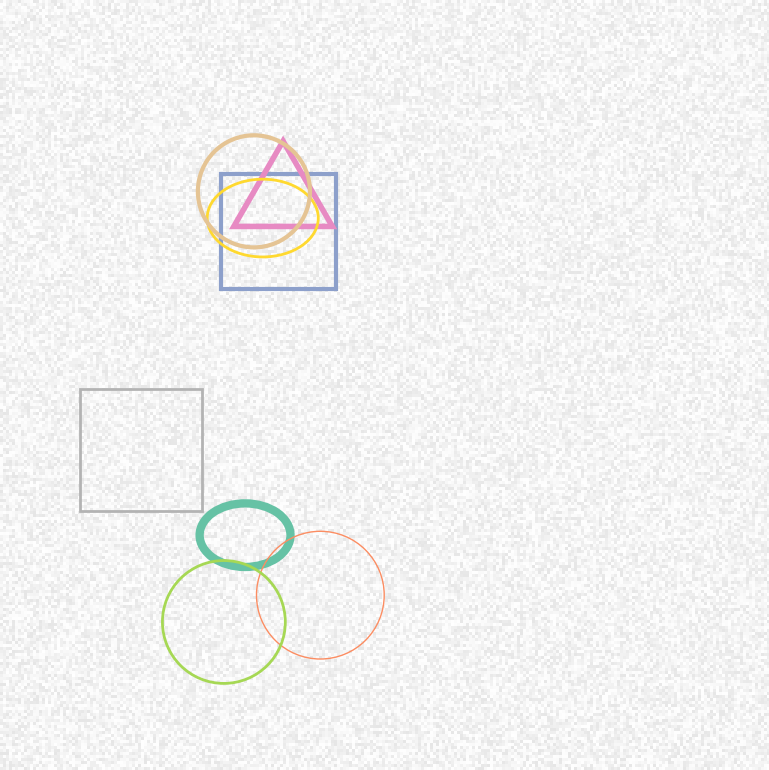[{"shape": "oval", "thickness": 3, "radius": 0.3, "center": [0.318, 0.305]}, {"shape": "circle", "thickness": 0.5, "radius": 0.41, "center": [0.416, 0.227]}, {"shape": "square", "thickness": 1.5, "radius": 0.37, "center": [0.362, 0.7]}, {"shape": "triangle", "thickness": 2, "radius": 0.37, "center": [0.368, 0.743]}, {"shape": "circle", "thickness": 1, "radius": 0.4, "center": [0.291, 0.192]}, {"shape": "oval", "thickness": 1, "radius": 0.36, "center": [0.341, 0.717]}, {"shape": "circle", "thickness": 1.5, "radius": 0.36, "center": [0.33, 0.751]}, {"shape": "square", "thickness": 1, "radius": 0.4, "center": [0.183, 0.415]}]